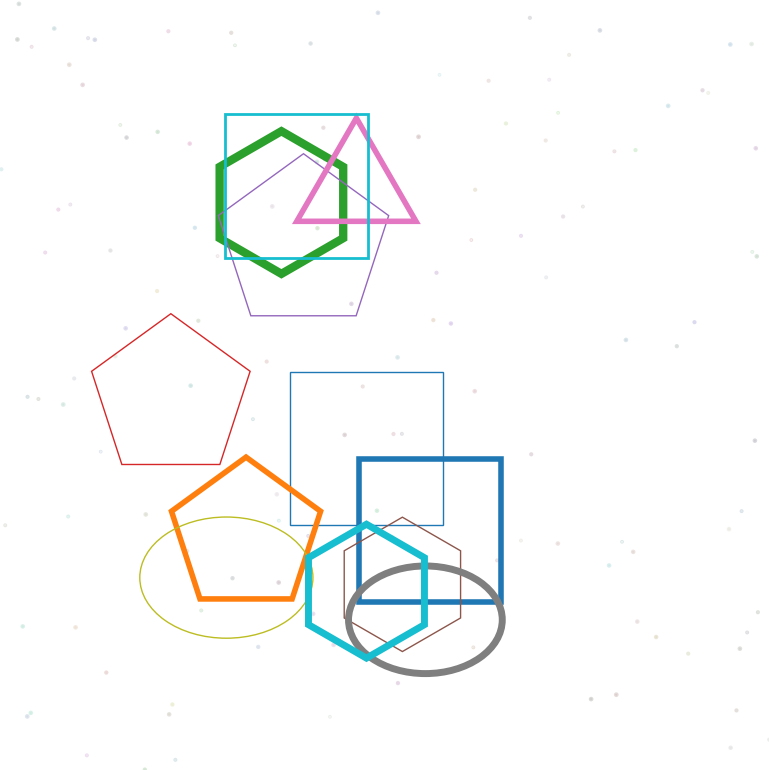[{"shape": "square", "thickness": 0.5, "radius": 0.5, "center": [0.476, 0.418]}, {"shape": "square", "thickness": 2, "radius": 0.46, "center": [0.559, 0.311]}, {"shape": "pentagon", "thickness": 2, "radius": 0.51, "center": [0.32, 0.305]}, {"shape": "hexagon", "thickness": 3, "radius": 0.46, "center": [0.365, 0.737]}, {"shape": "pentagon", "thickness": 0.5, "radius": 0.54, "center": [0.222, 0.484]}, {"shape": "pentagon", "thickness": 0.5, "radius": 0.58, "center": [0.394, 0.684]}, {"shape": "hexagon", "thickness": 0.5, "radius": 0.44, "center": [0.523, 0.241]}, {"shape": "triangle", "thickness": 2, "radius": 0.45, "center": [0.463, 0.757]}, {"shape": "oval", "thickness": 2.5, "radius": 0.5, "center": [0.552, 0.195]}, {"shape": "oval", "thickness": 0.5, "radius": 0.56, "center": [0.294, 0.25]}, {"shape": "hexagon", "thickness": 2.5, "radius": 0.43, "center": [0.476, 0.232]}, {"shape": "square", "thickness": 1, "radius": 0.47, "center": [0.385, 0.758]}]